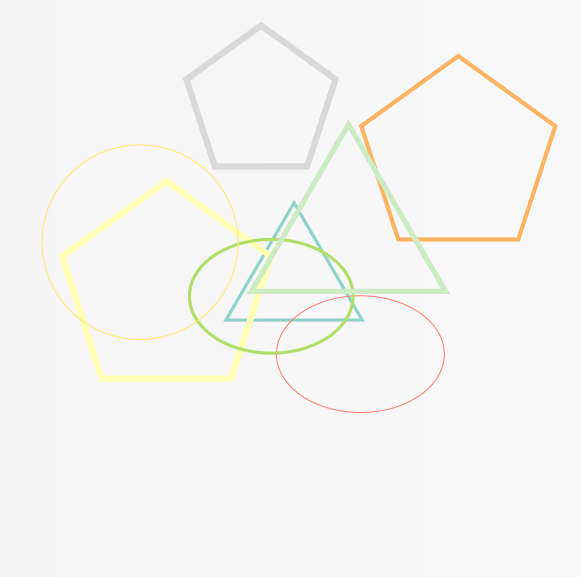[{"shape": "triangle", "thickness": 1.5, "radius": 0.68, "center": [0.506, 0.513]}, {"shape": "pentagon", "thickness": 3, "radius": 0.95, "center": [0.286, 0.496]}, {"shape": "oval", "thickness": 0.5, "radius": 0.72, "center": [0.62, 0.386]}, {"shape": "pentagon", "thickness": 2, "radius": 0.88, "center": [0.788, 0.726]}, {"shape": "oval", "thickness": 1.5, "radius": 0.7, "center": [0.467, 0.486]}, {"shape": "pentagon", "thickness": 3, "radius": 0.67, "center": [0.449, 0.82]}, {"shape": "triangle", "thickness": 2.5, "radius": 0.96, "center": [0.599, 0.591]}, {"shape": "circle", "thickness": 0.5, "radius": 0.84, "center": [0.241, 0.58]}]